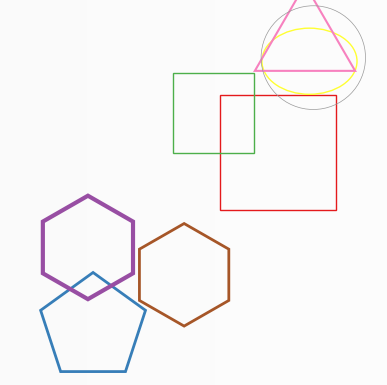[{"shape": "square", "thickness": 1, "radius": 0.75, "center": [0.716, 0.605]}, {"shape": "pentagon", "thickness": 2, "radius": 0.71, "center": [0.24, 0.15]}, {"shape": "square", "thickness": 1, "radius": 0.52, "center": [0.551, 0.706]}, {"shape": "hexagon", "thickness": 3, "radius": 0.67, "center": [0.227, 0.357]}, {"shape": "oval", "thickness": 1, "radius": 0.61, "center": [0.799, 0.841]}, {"shape": "hexagon", "thickness": 2, "radius": 0.67, "center": [0.475, 0.286]}, {"shape": "triangle", "thickness": 1.5, "radius": 0.75, "center": [0.787, 0.891]}, {"shape": "circle", "thickness": 0.5, "radius": 0.67, "center": [0.809, 0.85]}]